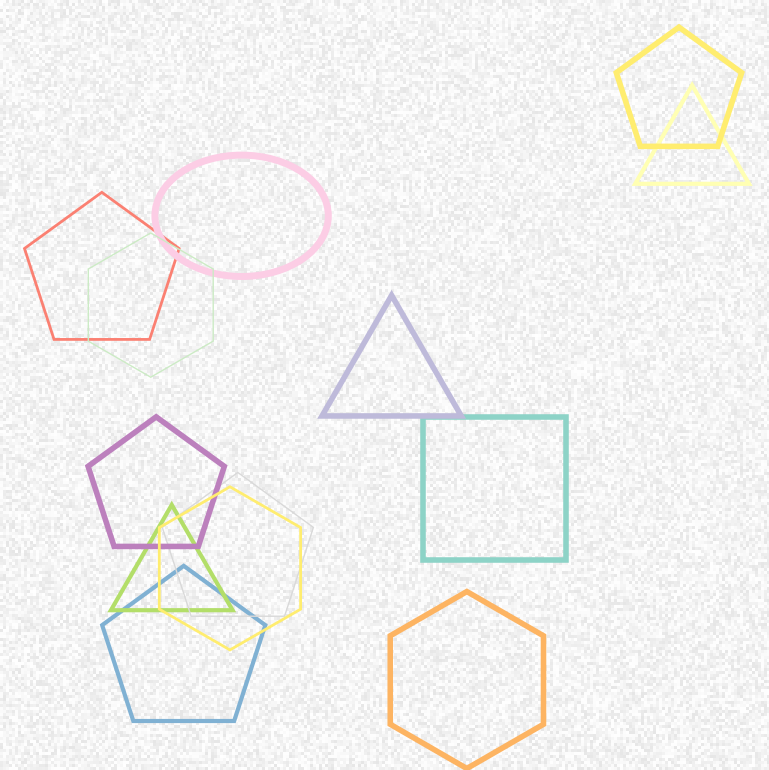[{"shape": "square", "thickness": 2, "radius": 0.46, "center": [0.642, 0.365]}, {"shape": "triangle", "thickness": 1.5, "radius": 0.43, "center": [0.899, 0.804]}, {"shape": "triangle", "thickness": 2, "radius": 0.52, "center": [0.509, 0.512]}, {"shape": "pentagon", "thickness": 1, "radius": 0.53, "center": [0.132, 0.645]}, {"shape": "pentagon", "thickness": 1.5, "radius": 0.56, "center": [0.239, 0.154]}, {"shape": "hexagon", "thickness": 2, "radius": 0.57, "center": [0.606, 0.117]}, {"shape": "triangle", "thickness": 1.5, "radius": 0.46, "center": [0.223, 0.253]}, {"shape": "oval", "thickness": 2.5, "radius": 0.56, "center": [0.314, 0.72]}, {"shape": "pentagon", "thickness": 0.5, "radius": 0.52, "center": [0.309, 0.283]}, {"shape": "pentagon", "thickness": 2, "radius": 0.47, "center": [0.203, 0.366]}, {"shape": "hexagon", "thickness": 0.5, "radius": 0.47, "center": [0.196, 0.604]}, {"shape": "pentagon", "thickness": 2, "radius": 0.43, "center": [0.882, 0.879]}, {"shape": "hexagon", "thickness": 1, "radius": 0.53, "center": [0.299, 0.262]}]